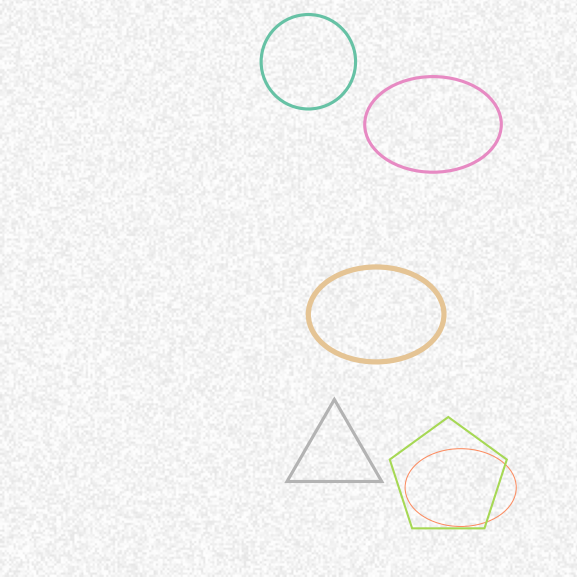[{"shape": "circle", "thickness": 1.5, "radius": 0.41, "center": [0.534, 0.892]}, {"shape": "oval", "thickness": 0.5, "radius": 0.48, "center": [0.798, 0.155]}, {"shape": "oval", "thickness": 1.5, "radius": 0.59, "center": [0.75, 0.784]}, {"shape": "pentagon", "thickness": 1, "radius": 0.53, "center": [0.776, 0.17]}, {"shape": "oval", "thickness": 2.5, "radius": 0.59, "center": [0.651, 0.455]}, {"shape": "triangle", "thickness": 1.5, "radius": 0.47, "center": [0.579, 0.213]}]